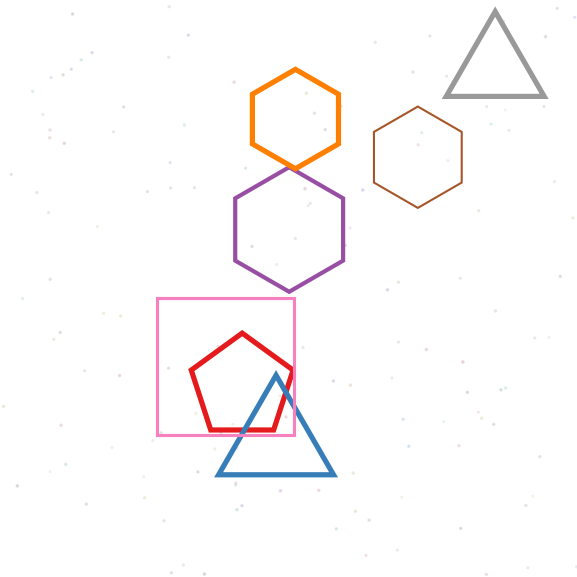[{"shape": "pentagon", "thickness": 2.5, "radius": 0.46, "center": [0.419, 0.33]}, {"shape": "triangle", "thickness": 2.5, "radius": 0.57, "center": [0.478, 0.234]}, {"shape": "hexagon", "thickness": 2, "radius": 0.54, "center": [0.501, 0.602]}, {"shape": "hexagon", "thickness": 2.5, "radius": 0.43, "center": [0.512, 0.793]}, {"shape": "hexagon", "thickness": 1, "radius": 0.44, "center": [0.724, 0.727]}, {"shape": "square", "thickness": 1.5, "radius": 0.59, "center": [0.39, 0.364]}, {"shape": "triangle", "thickness": 2.5, "radius": 0.49, "center": [0.857, 0.881]}]